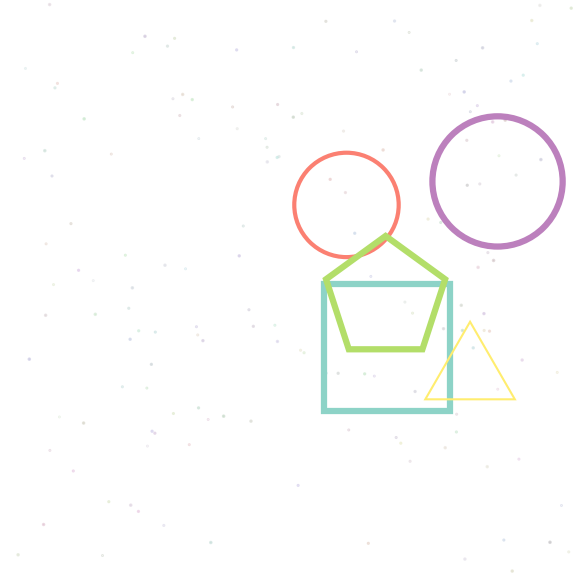[{"shape": "square", "thickness": 3, "radius": 0.55, "center": [0.67, 0.397]}, {"shape": "circle", "thickness": 2, "radius": 0.45, "center": [0.6, 0.644]}, {"shape": "pentagon", "thickness": 3, "radius": 0.54, "center": [0.668, 0.482]}, {"shape": "circle", "thickness": 3, "radius": 0.56, "center": [0.862, 0.685]}, {"shape": "triangle", "thickness": 1, "radius": 0.45, "center": [0.814, 0.352]}]